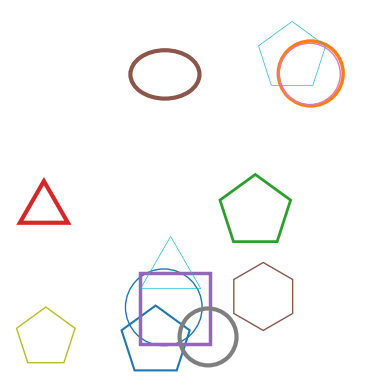[{"shape": "pentagon", "thickness": 1.5, "radius": 0.47, "center": [0.404, 0.113]}, {"shape": "circle", "thickness": 1, "radius": 0.5, "center": [0.425, 0.202]}, {"shape": "circle", "thickness": 2.5, "radius": 0.42, "center": [0.807, 0.809]}, {"shape": "pentagon", "thickness": 2, "radius": 0.48, "center": [0.663, 0.45]}, {"shape": "triangle", "thickness": 3, "radius": 0.36, "center": [0.114, 0.457]}, {"shape": "square", "thickness": 2.5, "radius": 0.46, "center": [0.454, 0.199]}, {"shape": "oval", "thickness": 3, "radius": 0.45, "center": [0.428, 0.807]}, {"shape": "hexagon", "thickness": 1, "radius": 0.44, "center": [0.684, 0.23]}, {"shape": "circle", "thickness": 1, "radius": 0.4, "center": [0.804, 0.808]}, {"shape": "circle", "thickness": 3, "radius": 0.37, "center": [0.54, 0.125]}, {"shape": "pentagon", "thickness": 1, "radius": 0.4, "center": [0.119, 0.123]}, {"shape": "triangle", "thickness": 0.5, "radius": 0.45, "center": [0.443, 0.296]}, {"shape": "pentagon", "thickness": 0.5, "radius": 0.46, "center": [0.759, 0.853]}]